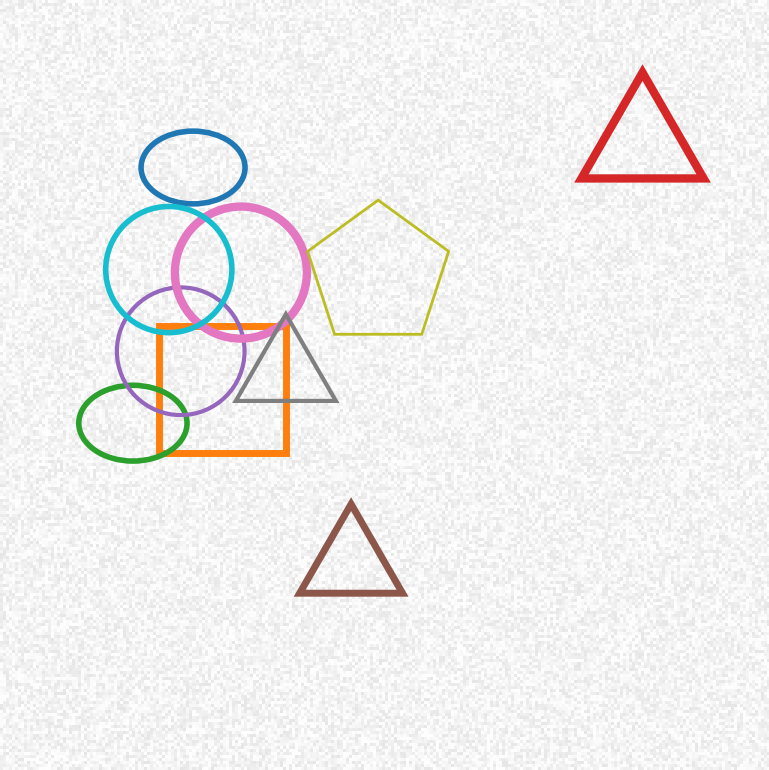[{"shape": "oval", "thickness": 2, "radius": 0.34, "center": [0.251, 0.782]}, {"shape": "square", "thickness": 2.5, "radius": 0.41, "center": [0.289, 0.494]}, {"shape": "oval", "thickness": 2, "radius": 0.35, "center": [0.173, 0.45]}, {"shape": "triangle", "thickness": 3, "radius": 0.46, "center": [0.834, 0.814]}, {"shape": "circle", "thickness": 1.5, "radius": 0.41, "center": [0.235, 0.544]}, {"shape": "triangle", "thickness": 2.5, "radius": 0.39, "center": [0.456, 0.268]}, {"shape": "circle", "thickness": 3, "radius": 0.43, "center": [0.313, 0.646]}, {"shape": "triangle", "thickness": 1.5, "radius": 0.38, "center": [0.371, 0.517]}, {"shape": "pentagon", "thickness": 1, "radius": 0.48, "center": [0.491, 0.644]}, {"shape": "circle", "thickness": 2, "radius": 0.41, "center": [0.219, 0.65]}]